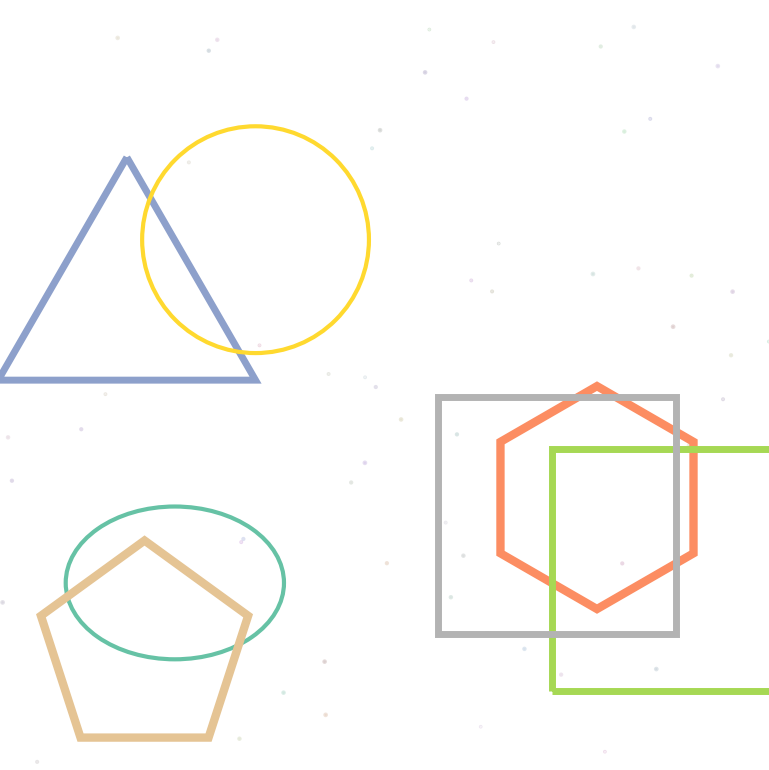[{"shape": "oval", "thickness": 1.5, "radius": 0.71, "center": [0.227, 0.243]}, {"shape": "hexagon", "thickness": 3, "radius": 0.72, "center": [0.775, 0.354]}, {"shape": "triangle", "thickness": 2.5, "radius": 0.96, "center": [0.165, 0.603]}, {"shape": "square", "thickness": 2.5, "radius": 0.79, "center": [0.874, 0.26]}, {"shape": "circle", "thickness": 1.5, "radius": 0.74, "center": [0.332, 0.689]}, {"shape": "pentagon", "thickness": 3, "radius": 0.71, "center": [0.188, 0.157]}, {"shape": "square", "thickness": 2.5, "radius": 0.77, "center": [0.723, 0.331]}]